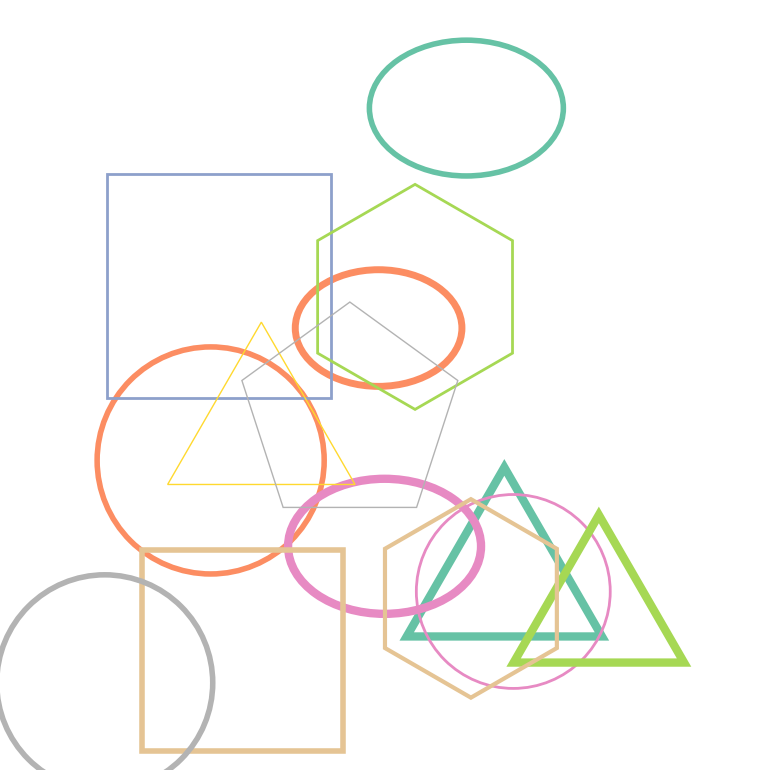[{"shape": "triangle", "thickness": 3, "radius": 0.73, "center": [0.655, 0.247]}, {"shape": "oval", "thickness": 2, "radius": 0.63, "center": [0.606, 0.86]}, {"shape": "oval", "thickness": 2.5, "radius": 0.54, "center": [0.492, 0.574]}, {"shape": "circle", "thickness": 2, "radius": 0.74, "center": [0.274, 0.402]}, {"shape": "square", "thickness": 1, "radius": 0.73, "center": [0.284, 0.629]}, {"shape": "oval", "thickness": 3, "radius": 0.63, "center": [0.499, 0.291]}, {"shape": "circle", "thickness": 1, "radius": 0.63, "center": [0.667, 0.232]}, {"shape": "hexagon", "thickness": 1, "radius": 0.73, "center": [0.539, 0.614]}, {"shape": "triangle", "thickness": 3, "radius": 0.64, "center": [0.778, 0.203]}, {"shape": "triangle", "thickness": 0.5, "radius": 0.7, "center": [0.339, 0.441]}, {"shape": "square", "thickness": 2, "radius": 0.65, "center": [0.315, 0.155]}, {"shape": "hexagon", "thickness": 1.5, "radius": 0.64, "center": [0.612, 0.223]}, {"shape": "pentagon", "thickness": 0.5, "radius": 0.74, "center": [0.454, 0.46]}, {"shape": "circle", "thickness": 2, "radius": 0.7, "center": [0.136, 0.113]}]